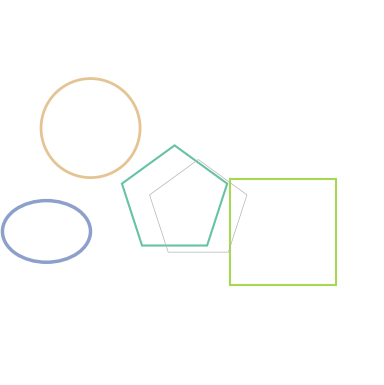[{"shape": "pentagon", "thickness": 1.5, "radius": 0.72, "center": [0.453, 0.479]}, {"shape": "oval", "thickness": 2.5, "radius": 0.57, "center": [0.121, 0.399]}, {"shape": "square", "thickness": 1.5, "radius": 0.69, "center": [0.736, 0.398]}, {"shape": "circle", "thickness": 2, "radius": 0.64, "center": [0.235, 0.667]}, {"shape": "pentagon", "thickness": 0.5, "radius": 0.67, "center": [0.515, 0.453]}]